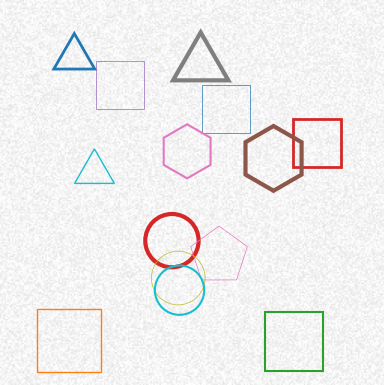[{"shape": "square", "thickness": 0.5, "radius": 0.31, "center": [0.587, 0.717]}, {"shape": "triangle", "thickness": 2, "radius": 0.31, "center": [0.193, 0.851]}, {"shape": "square", "thickness": 1, "radius": 0.41, "center": [0.179, 0.116]}, {"shape": "square", "thickness": 1.5, "radius": 0.38, "center": [0.764, 0.113]}, {"shape": "square", "thickness": 2, "radius": 0.31, "center": [0.824, 0.629]}, {"shape": "circle", "thickness": 3, "radius": 0.35, "center": [0.447, 0.375]}, {"shape": "square", "thickness": 0.5, "radius": 0.31, "center": [0.313, 0.779]}, {"shape": "hexagon", "thickness": 3, "radius": 0.42, "center": [0.71, 0.589]}, {"shape": "pentagon", "thickness": 0.5, "radius": 0.39, "center": [0.569, 0.336]}, {"shape": "hexagon", "thickness": 1.5, "radius": 0.35, "center": [0.486, 0.607]}, {"shape": "triangle", "thickness": 3, "radius": 0.41, "center": [0.521, 0.833]}, {"shape": "circle", "thickness": 0.5, "radius": 0.35, "center": [0.463, 0.278]}, {"shape": "circle", "thickness": 1.5, "radius": 0.32, "center": [0.466, 0.246]}, {"shape": "triangle", "thickness": 1, "radius": 0.3, "center": [0.245, 0.553]}]